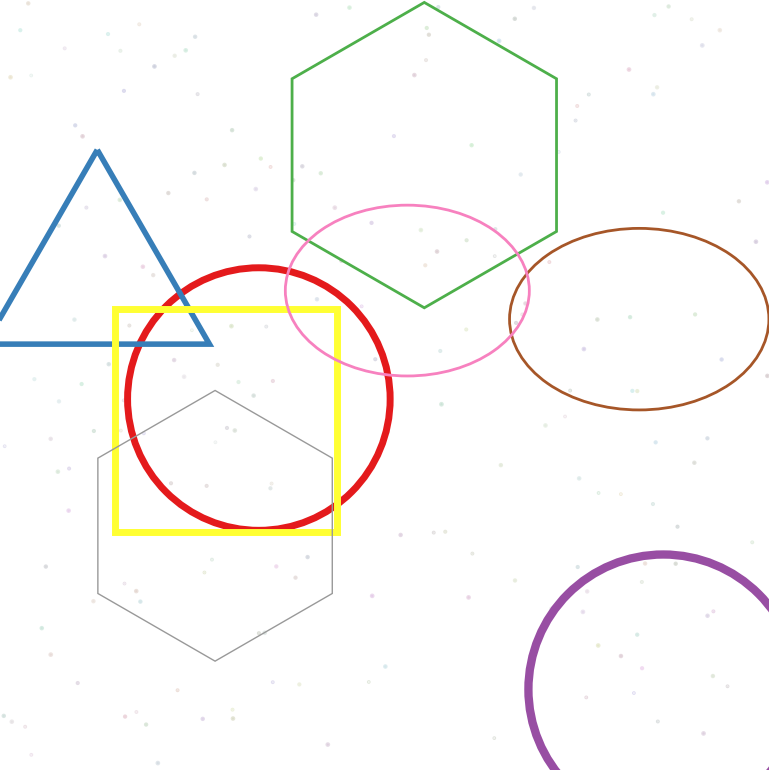[{"shape": "circle", "thickness": 2.5, "radius": 0.85, "center": [0.336, 0.482]}, {"shape": "triangle", "thickness": 2, "radius": 0.84, "center": [0.126, 0.637]}, {"shape": "hexagon", "thickness": 1, "radius": 0.99, "center": [0.551, 0.799]}, {"shape": "circle", "thickness": 3, "radius": 0.88, "center": [0.861, 0.105]}, {"shape": "square", "thickness": 2.5, "radius": 0.72, "center": [0.294, 0.454]}, {"shape": "oval", "thickness": 1, "radius": 0.84, "center": [0.83, 0.586]}, {"shape": "oval", "thickness": 1, "radius": 0.79, "center": [0.529, 0.623]}, {"shape": "hexagon", "thickness": 0.5, "radius": 0.88, "center": [0.279, 0.317]}]